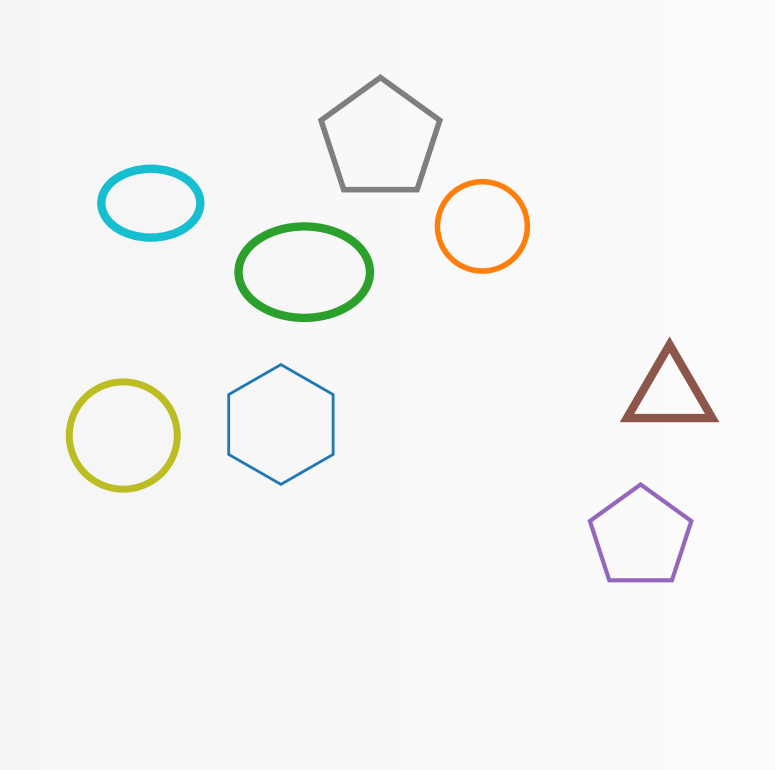[{"shape": "hexagon", "thickness": 1, "radius": 0.39, "center": [0.362, 0.449]}, {"shape": "circle", "thickness": 2, "radius": 0.29, "center": [0.622, 0.706]}, {"shape": "oval", "thickness": 3, "radius": 0.42, "center": [0.393, 0.647]}, {"shape": "pentagon", "thickness": 1.5, "radius": 0.34, "center": [0.827, 0.302]}, {"shape": "triangle", "thickness": 3, "radius": 0.32, "center": [0.864, 0.489]}, {"shape": "pentagon", "thickness": 2, "radius": 0.4, "center": [0.491, 0.819]}, {"shape": "circle", "thickness": 2.5, "radius": 0.35, "center": [0.159, 0.434]}, {"shape": "oval", "thickness": 3, "radius": 0.32, "center": [0.195, 0.736]}]